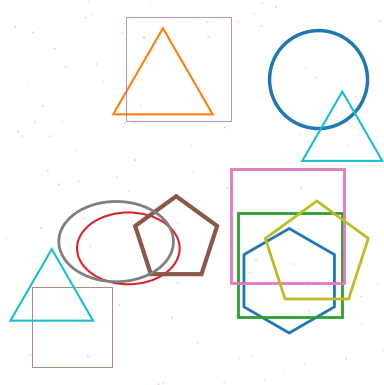[{"shape": "hexagon", "thickness": 2, "radius": 0.68, "center": [0.751, 0.271]}, {"shape": "circle", "thickness": 2.5, "radius": 0.64, "center": [0.827, 0.793]}, {"shape": "triangle", "thickness": 1.5, "radius": 0.75, "center": [0.423, 0.778]}, {"shape": "square", "thickness": 2, "radius": 0.68, "center": [0.753, 0.312]}, {"shape": "oval", "thickness": 1.5, "radius": 0.67, "center": [0.333, 0.355]}, {"shape": "square", "thickness": 0.5, "radius": 0.68, "center": [0.464, 0.82]}, {"shape": "pentagon", "thickness": 3, "radius": 0.56, "center": [0.458, 0.378]}, {"shape": "square", "thickness": 0.5, "radius": 0.52, "center": [0.187, 0.15]}, {"shape": "square", "thickness": 2, "radius": 0.74, "center": [0.747, 0.413]}, {"shape": "oval", "thickness": 2, "radius": 0.74, "center": [0.302, 0.372]}, {"shape": "pentagon", "thickness": 2, "radius": 0.7, "center": [0.823, 0.337]}, {"shape": "triangle", "thickness": 1.5, "radius": 0.62, "center": [0.134, 0.229]}, {"shape": "triangle", "thickness": 1.5, "radius": 0.6, "center": [0.889, 0.642]}]